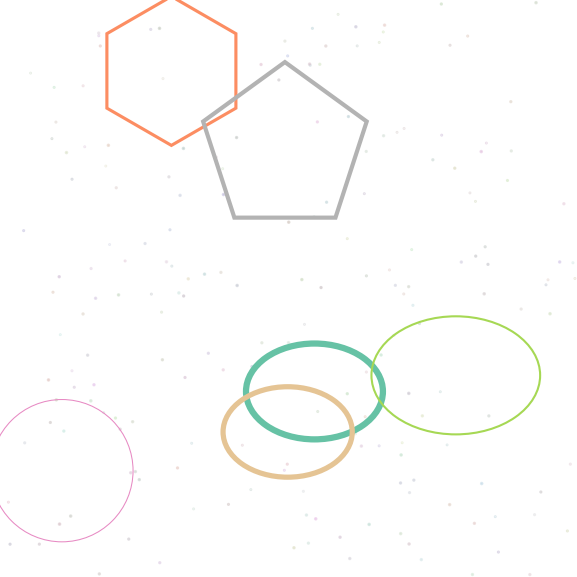[{"shape": "oval", "thickness": 3, "radius": 0.59, "center": [0.545, 0.321]}, {"shape": "hexagon", "thickness": 1.5, "radius": 0.64, "center": [0.297, 0.876]}, {"shape": "circle", "thickness": 0.5, "radius": 0.62, "center": [0.107, 0.184]}, {"shape": "oval", "thickness": 1, "radius": 0.73, "center": [0.789, 0.349]}, {"shape": "oval", "thickness": 2.5, "radius": 0.56, "center": [0.498, 0.251]}, {"shape": "pentagon", "thickness": 2, "radius": 0.74, "center": [0.493, 0.743]}]